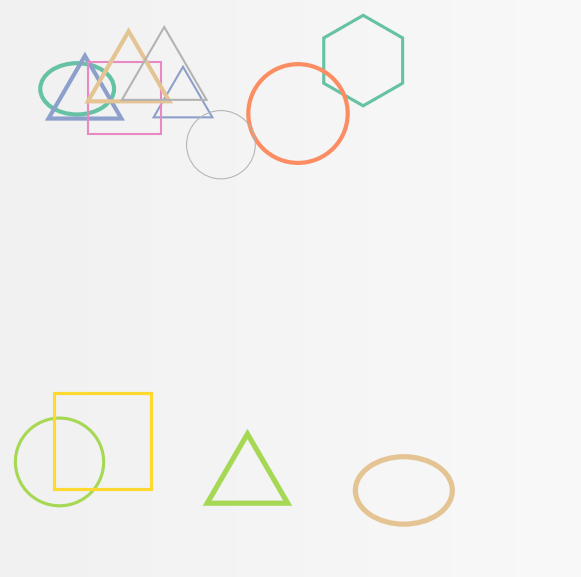[{"shape": "hexagon", "thickness": 1.5, "radius": 0.39, "center": [0.625, 0.894]}, {"shape": "oval", "thickness": 2, "radius": 0.32, "center": [0.133, 0.845]}, {"shape": "circle", "thickness": 2, "radius": 0.43, "center": [0.513, 0.803]}, {"shape": "triangle", "thickness": 2, "radius": 0.36, "center": [0.146, 0.83]}, {"shape": "triangle", "thickness": 1, "radius": 0.29, "center": [0.315, 0.825]}, {"shape": "square", "thickness": 1, "radius": 0.31, "center": [0.214, 0.829]}, {"shape": "triangle", "thickness": 2.5, "radius": 0.4, "center": [0.426, 0.168]}, {"shape": "circle", "thickness": 1.5, "radius": 0.38, "center": [0.102, 0.199]}, {"shape": "square", "thickness": 1.5, "radius": 0.41, "center": [0.176, 0.236]}, {"shape": "oval", "thickness": 2.5, "radius": 0.42, "center": [0.695, 0.15]}, {"shape": "triangle", "thickness": 2, "radius": 0.4, "center": [0.221, 0.864]}, {"shape": "triangle", "thickness": 1, "radius": 0.42, "center": [0.283, 0.868]}, {"shape": "circle", "thickness": 0.5, "radius": 0.3, "center": [0.38, 0.749]}]